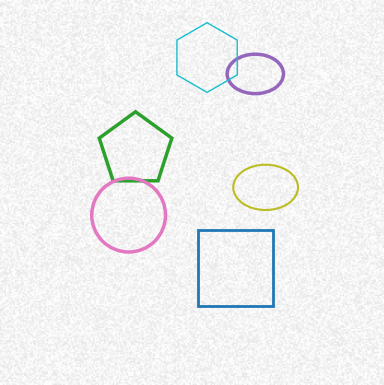[{"shape": "square", "thickness": 2, "radius": 0.49, "center": [0.612, 0.305]}, {"shape": "pentagon", "thickness": 2.5, "radius": 0.5, "center": [0.352, 0.611]}, {"shape": "oval", "thickness": 2.5, "radius": 0.37, "center": [0.663, 0.808]}, {"shape": "circle", "thickness": 2.5, "radius": 0.48, "center": [0.334, 0.441]}, {"shape": "oval", "thickness": 1.5, "radius": 0.42, "center": [0.69, 0.513]}, {"shape": "hexagon", "thickness": 1, "radius": 0.45, "center": [0.538, 0.851]}]